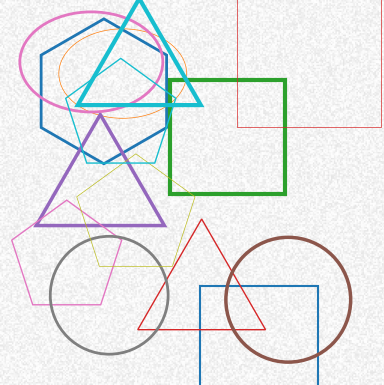[{"shape": "hexagon", "thickness": 2, "radius": 0.94, "center": [0.27, 0.763]}, {"shape": "square", "thickness": 1.5, "radius": 0.77, "center": [0.673, 0.105]}, {"shape": "oval", "thickness": 0.5, "radius": 0.83, "center": [0.319, 0.809]}, {"shape": "square", "thickness": 3, "radius": 0.74, "center": [0.591, 0.644]}, {"shape": "triangle", "thickness": 1, "radius": 0.96, "center": [0.524, 0.24]}, {"shape": "square", "thickness": 0.5, "radius": 0.94, "center": [0.803, 0.857]}, {"shape": "triangle", "thickness": 2.5, "radius": 0.96, "center": [0.261, 0.51]}, {"shape": "circle", "thickness": 2.5, "radius": 0.81, "center": [0.749, 0.221]}, {"shape": "oval", "thickness": 2, "radius": 0.93, "center": [0.237, 0.839]}, {"shape": "pentagon", "thickness": 1, "radius": 0.75, "center": [0.173, 0.33]}, {"shape": "circle", "thickness": 2, "radius": 0.77, "center": [0.284, 0.233]}, {"shape": "pentagon", "thickness": 0.5, "radius": 0.81, "center": [0.353, 0.439]}, {"shape": "triangle", "thickness": 3, "radius": 0.92, "center": [0.362, 0.819]}, {"shape": "pentagon", "thickness": 1, "radius": 0.75, "center": [0.314, 0.698]}]